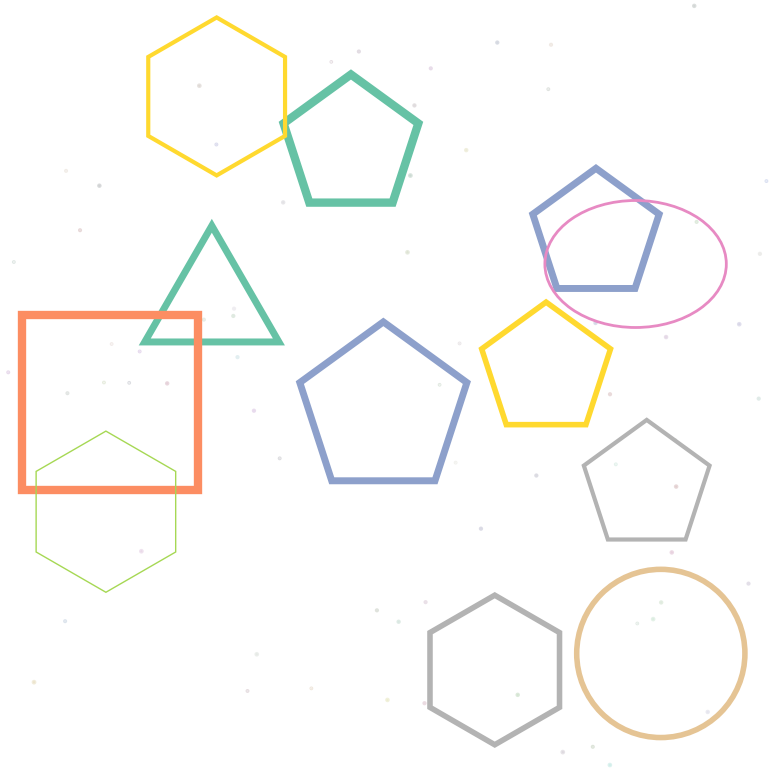[{"shape": "pentagon", "thickness": 3, "radius": 0.46, "center": [0.456, 0.811]}, {"shape": "triangle", "thickness": 2.5, "radius": 0.5, "center": [0.275, 0.606]}, {"shape": "square", "thickness": 3, "radius": 0.57, "center": [0.143, 0.477]}, {"shape": "pentagon", "thickness": 2.5, "radius": 0.57, "center": [0.498, 0.468]}, {"shape": "pentagon", "thickness": 2.5, "radius": 0.43, "center": [0.774, 0.695]}, {"shape": "oval", "thickness": 1, "radius": 0.59, "center": [0.825, 0.657]}, {"shape": "hexagon", "thickness": 0.5, "radius": 0.52, "center": [0.138, 0.335]}, {"shape": "pentagon", "thickness": 2, "radius": 0.44, "center": [0.709, 0.52]}, {"shape": "hexagon", "thickness": 1.5, "radius": 0.51, "center": [0.281, 0.875]}, {"shape": "circle", "thickness": 2, "radius": 0.55, "center": [0.858, 0.151]}, {"shape": "hexagon", "thickness": 2, "radius": 0.49, "center": [0.643, 0.13]}, {"shape": "pentagon", "thickness": 1.5, "radius": 0.43, "center": [0.84, 0.369]}]